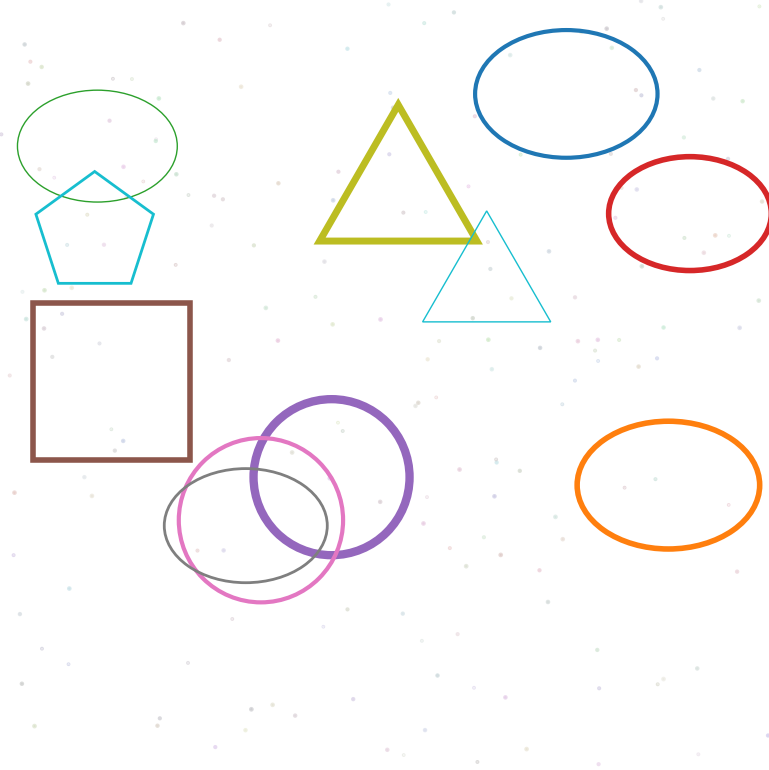[{"shape": "oval", "thickness": 1.5, "radius": 0.59, "center": [0.735, 0.878]}, {"shape": "oval", "thickness": 2, "radius": 0.59, "center": [0.868, 0.37]}, {"shape": "oval", "thickness": 0.5, "radius": 0.52, "center": [0.126, 0.81]}, {"shape": "oval", "thickness": 2, "radius": 0.53, "center": [0.896, 0.723]}, {"shape": "circle", "thickness": 3, "radius": 0.51, "center": [0.431, 0.38]}, {"shape": "square", "thickness": 2, "radius": 0.51, "center": [0.145, 0.504]}, {"shape": "circle", "thickness": 1.5, "radius": 0.53, "center": [0.339, 0.324]}, {"shape": "oval", "thickness": 1, "radius": 0.53, "center": [0.319, 0.317]}, {"shape": "triangle", "thickness": 2.5, "radius": 0.59, "center": [0.517, 0.746]}, {"shape": "pentagon", "thickness": 1, "radius": 0.4, "center": [0.123, 0.697]}, {"shape": "triangle", "thickness": 0.5, "radius": 0.48, "center": [0.632, 0.63]}]